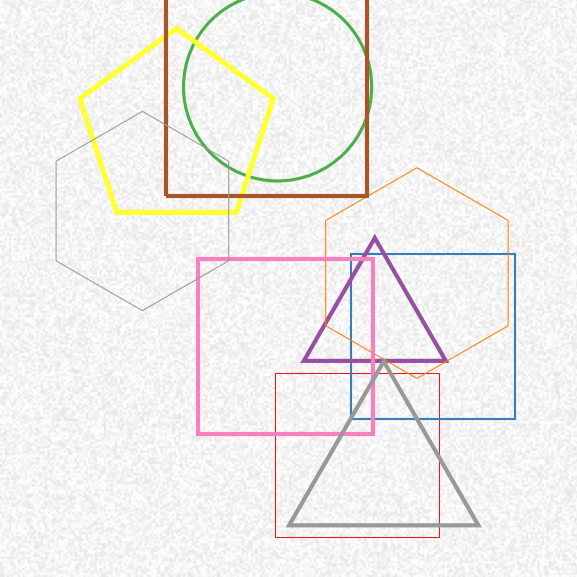[{"shape": "square", "thickness": 0.5, "radius": 0.71, "center": [0.618, 0.211]}, {"shape": "square", "thickness": 1, "radius": 0.71, "center": [0.75, 0.416]}, {"shape": "circle", "thickness": 1.5, "radius": 0.81, "center": [0.481, 0.849]}, {"shape": "triangle", "thickness": 2, "radius": 0.71, "center": [0.649, 0.445]}, {"shape": "hexagon", "thickness": 0.5, "radius": 0.91, "center": [0.722, 0.526]}, {"shape": "pentagon", "thickness": 2.5, "radius": 0.88, "center": [0.306, 0.774]}, {"shape": "square", "thickness": 2, "radius": 0.87, "center": [0.462, 0.834]}, {"shape": "square", "thickness": 2, "radius": 0.76, "center": [0.495, 0.399]}, {"shape": "hexagon", "thickness": 0.5, "radius": 0.86, "center": [0.247, 0.634]}, {"shape": "triangle", "thickness": 2, "radius": 0.95, "center": [0.665, 0.184]}]